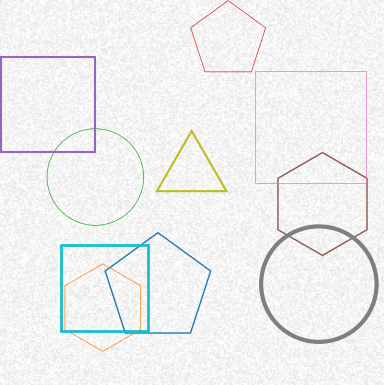[{"shape": "pentagon", "thickness": 1, "radius": 0.72, "center": [0.41, 0.252]}, {"shape": "hexagon", "thickness": 0.5, "radius": 0.57, "center": [0.267, 0.201]}, {"shape": "circle", "thickness": 0.5, "radius": 0.63, "center": [0.248, 0.54]}, {"shape": "pentagon", "thickness": 0.5, "radius": 0.51, "center": [0.593, 0.896]}, {"shape": "square", "thickness": 1.5, "radius": 0.61, "center": [0.125, 0.728]}, {"shape": "hexagon", "thickness": 1, "radius": 0.67, "center": [0.838, 0.47]}, {"shape": "square", "thickness": 0.5, "radius": 0.72, "center": [0.806, 0.67]}, {"shape": "circle", "thickness": 3, "radius": 0.75, "center": [0.828, 0.262]}, {"shape": "triangle", "thickness": 1.5, "radius": 0.52, "center": [0.498, 0.556]}, {"shape": "square", "thickness": 2, "radius": 0.56, "center": [0.271, 0.252]}]